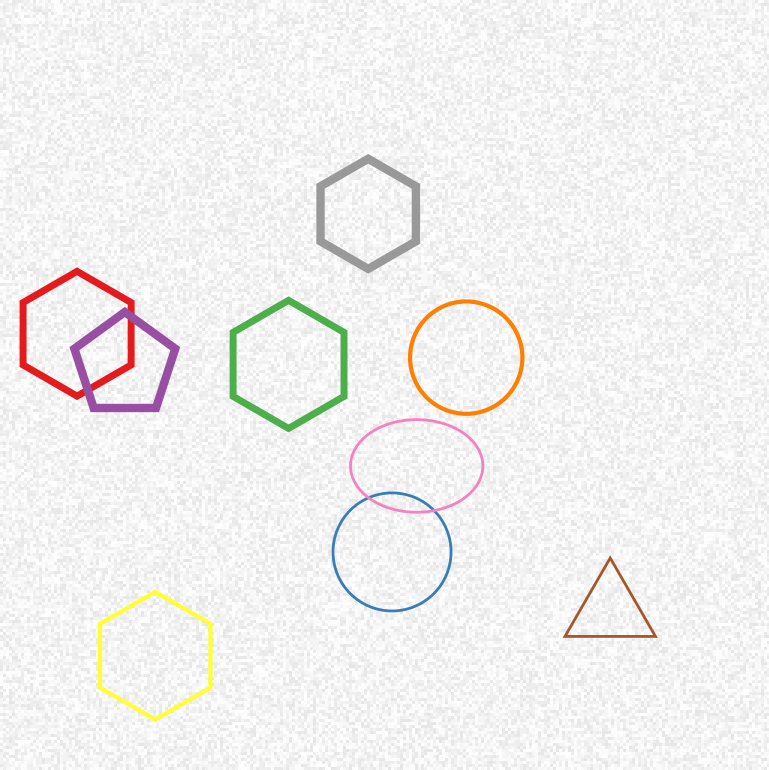[{"shape": "hexagon", "thickness": 2.5, "radius": 0.41, "center": [0.1, 0.567]}, {"shape": "circle", "thickness": 1, "radius": 0.38, "center": [0.509, 0.283]}, {"shape": "hexagon", "thickness": 2.5, "radius": 0.42, "center": [0.375, 0.527]}, {"shape": "pentagon", "thickness": 3, "radius": 0.34, "center": [0.162, 0.526]}, {"shape": "circle", "thickness": 1.5, "radius": 0.36, "center": [0.605, 0.536]}, {"shape": "hexagon", "thickness": 1.5, "radius": 0.41, "center": [0.202, 0.148]}, {"shape": "triangle", "thickness": 1, "radius": 0.34, "center": [0.792, 0.207]}, {"shape": "oval", "thickness": 1, "radius": 0.43, "center": [0.541, 0.395]}, {"shape": "hexagon", "thickness": 3, "radius": 0.36, "center": [0.478, 0.722]}]